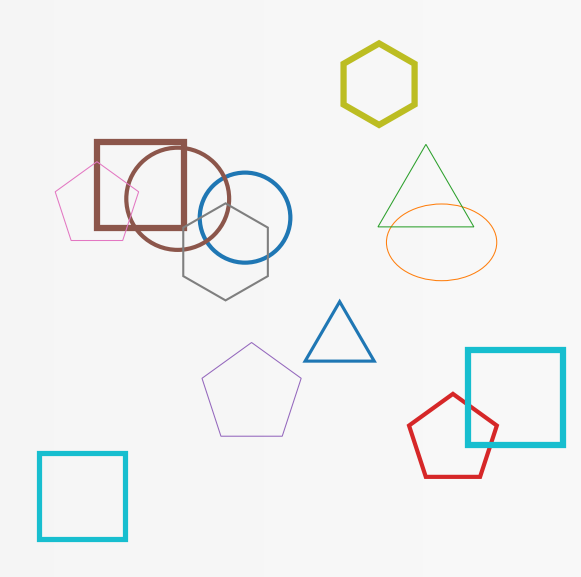[{"shape": "triangle", "thickness": 1.5, "radius": 0.34, "center": [0.584, 0.408]}, {"shape": "circle", "thickness": 2, "radius": 0.39, "center": [0.422, 0.622]}, {"shape": "oval", "thickness": 0.5, "radius": 0.47, "center": [0.76, 0.579]}, {"shape": "triangle", "thickness": 0.5, "radius": 0.48, "center": [0.733, 0.654]}, {"shape": "pentagon", "thickness": 2, "radius": 0.4, "center": [0.779, 0.238]}, {"shape": "pentagon", "thickness": 0.5, "radius": 0.45, "center": [0.433, 0.316]}, {"shape": "square", "thickness": 3, "radius": 0.37, "center": [0.242, 0.679]}, {"shape": "circle", "thickness": 2, "radius": 0.44, "center": [0.306, 0.655]}, {"shape": "pentagon", "thickness": 0.5, "radius": 0.38, "center": [0.167, 0.644]}, {"shape": "hexagon", "thickness": 1, "radius": 0.42, "center": [0.388, 0.563]}, {"shape": "hexagon", "thickness": 3, "radius": 0.35, "center": [0.652, 0.853]}, {"shape": "square", "thickness": 3, "radius": 0.41, "center": [0.887, 0.311]}, {"shape": "square", "thickness": 2.5, "radius": 0.37, "center": [0.141, 0.14]}]